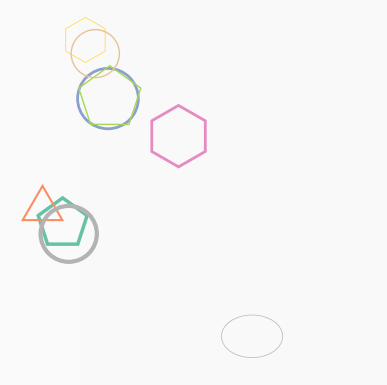[{"shape": "pentagon", "thickness": 2.5, "radius": 0.33, "center": [0.162, 0.42]}, {"shape": "triangle", "thickness": 1.5, "radius": 0.3, "center": [0.11, 0.458]}, {"shape": "circle", "thickness": 2, "radius": 0.39, "center": [0.279, 0.744]}, {"shape": "hexagon", "thickness": 2, "radius": 0.4, "center": [0.461, 0.646]}, {"shape": "pentagon", "thickness": 1, "radius": 0.42, "center": [0.283, 0.745]}, {"shape": "hexagon", "thickness": 0.5, "radius": 0.29, "center": [0.22, 0.896]}, {"shape": "circle", "thickness": 1, "radius": 0.31, "center": [0.246, 0.861]}, {"shape": "oval", "thickness": 0.5, "radius": 0.4, "center": [0.65, 0.126]}, {"shape": "circle", "thickness": 3, "radius": 0.36, "center": [0.177, 0.392]}]